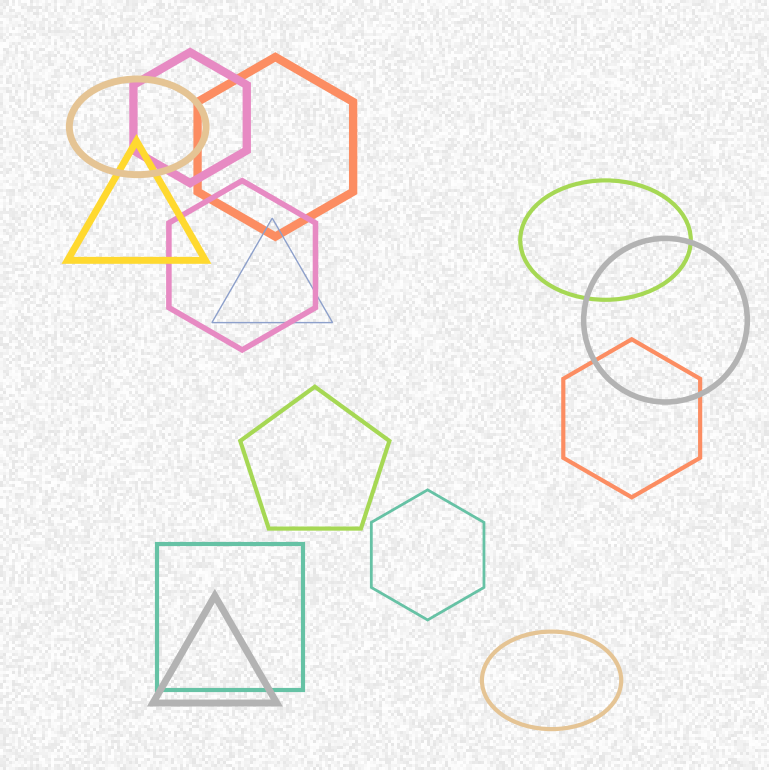[{"shape": "hexagon", "thickness": 1, "radius": 0.42, "center": [0.555, 0.279]}, {"shape": "square", "thickness": 1.5, "radius": 0.48, "center": [0.299, 0.199]}, {"shape": "hexagon", "thickness": 1.5, "radius": 0.51, "center": [0.82, 0.457]}, {"shape": "hexagon", "thickness": 3, "radius": 0.58, "center": [0.358, 0.809]}, {"shape": "triangle", "thickness": 0.5, "radius": 0.45, "center": [0.354, 0.626]}, {"shape": "hexagon", "thickness": 3, "radius": 0.42, "center": [0.247, 0.847]}, {"shape": "hexagon", "thickness": 2, "radius": 0.55, "center": [0.315, 0.655]}, {"shape": "oval", "thickness": 1.5, "radius": 0.55, "center": [0.786, 0.688]}, {"shape": "pentagon", "thickness": 1.5, "radius": 0.51, "center": [0.409, 0.396]}, {"shape": "triangle", "thickness": 2.5, "radius": 0.52, "center": [0.177, 0.714]}, {"shape": "oval", "thickness": 1.5, "radius": 0.45, "center": [0.716, 0.116]}, {"shape": "oval", "thickness": 2.5, "radius": 0.44, "center": [0.179, 0.835]}, {"shape": "triangle", "thickness": 2.5, "radius": 0.46, "center": [0.279, 0.133]}, {"shape": "circle", "thickness": 2, "radius": 0.53, "center": [0.864, 0.584]}]